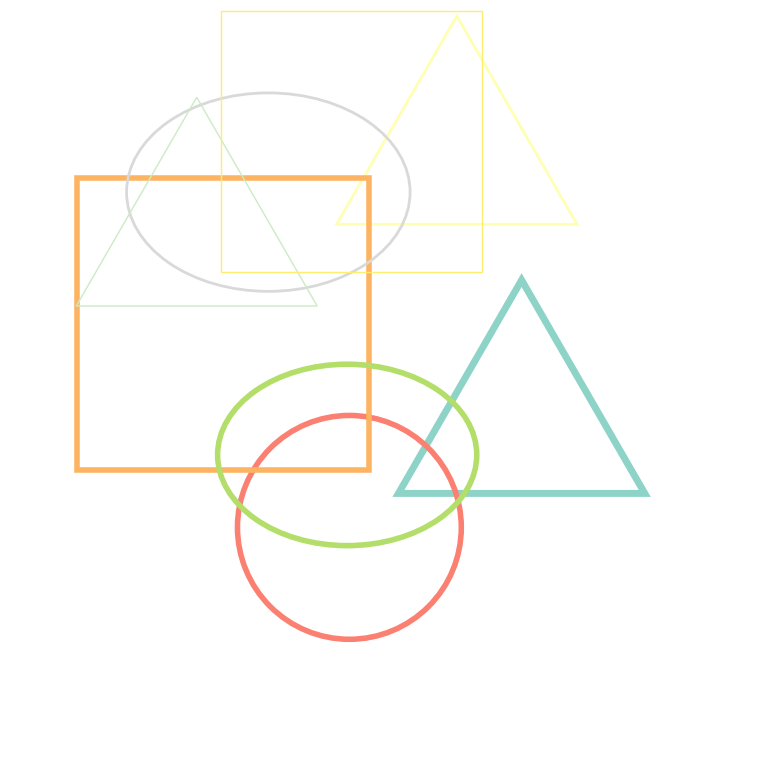[{"shape": "triangle", "thickness": 2.5, "radius": 0.92, "center": [0.677, 0.452]}, {"shape": "triangle", "thickness": 1, "radius": 0.9, "center": [0.593, 0.799]}, {"shape": "circle", "thickness": 2, "radius": 0.73, "center": [0.454, 0.315]}, {"shape": "square", "thickness": 2, "radius": 0.95, "center": [0.289, 0.579]}, {"shape": "oval", "thickness": 2, "radius": 0.84, "center": [0.451, 0.409]}, {"shape": "oval", "thickness": 1, "radius": 0.92, "center": [0.348, 0.75]}, {"shape": "triangle", "thickness": 0.5, "radius": 0.9, "center": [0.255, 0.693]}, {"shape": "square", "thickness": 0.5, "radius": 0.85, "center": [0.457, 0.816]}]